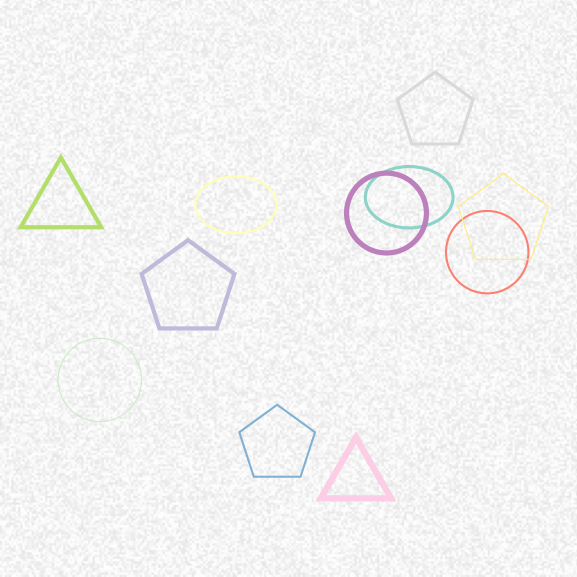[{"shape": "oval", "thickness": 1.5, "radius": 0.38, "center": [0.709, 0.658]}, {"shape": "oval", "thickness": 1, "radius": 0.35, "center": [0.409, 0.644]}, {"shape": "pentagon", "thickness": 2, "radius": 0.42, "center": [0.326, 0.499]}, {"shape": "circle", "thickness": 1, "radius": 0.36, "center": [0.844, 0.562]}, {"shape": "pentagon", "thickness": 1, "radius": 0.34, "center": [0.48, 0.229]}, {"shape": "triangle", "thickness": 2, "radius": 0.4, "center": [0.105, 0.646]}, {"shape": "triangle", "thickness": 3, "radius": 0.35, "center": [0.616, 0.171]}, {"shape": "pentagon", "thickness": 1.5, "radius": 0.34, "center": [0.754, 0.805]}, {"shape": "circle", "thickness": 2.5, "radius": 0.35, "center": [0.669, 0.63]}, {"shape": "circle", "thickness": 0.5, "radius": 0.36, "center": [0.173, 0.341]}, {"shape": "pentagon", "thickness": 0.5, "radius": 0.41, "center": [0.872, 0.616]}]